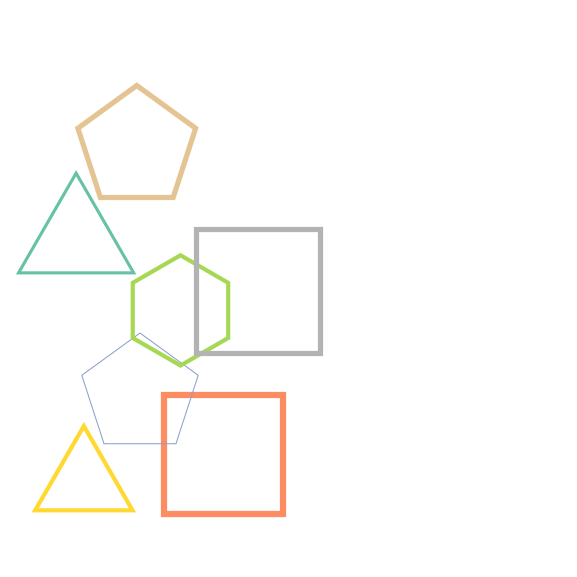[{"shape": "triangle", "thickness": 1.5, "radius": 0.58, "center": [0.132, 0.584]}, {"shape": "square", "thickness": 3, "radius": 0.51, "center": [0.387, 0.212]}, {"shape": "pentagon", "thickness": 0.5, "radius": 0.53, "center": [0.242, 0.316]}, {"shape": "hexagon", "thickness": 2, "radius": 0.48, "center": [0.313, 0.462]}, {"shape": "triangle", "thickness": 2, "radius": 0.49, "center": [0.145, 0.164]}, {"shape": "pentagon", "thickness": 2.5, "radius": 0.54, "center": [0.237, 0.744]}, {"shape": "square", "thickness": 2.5, "radius": 0.54, "center": [0.447, 0.495]}]